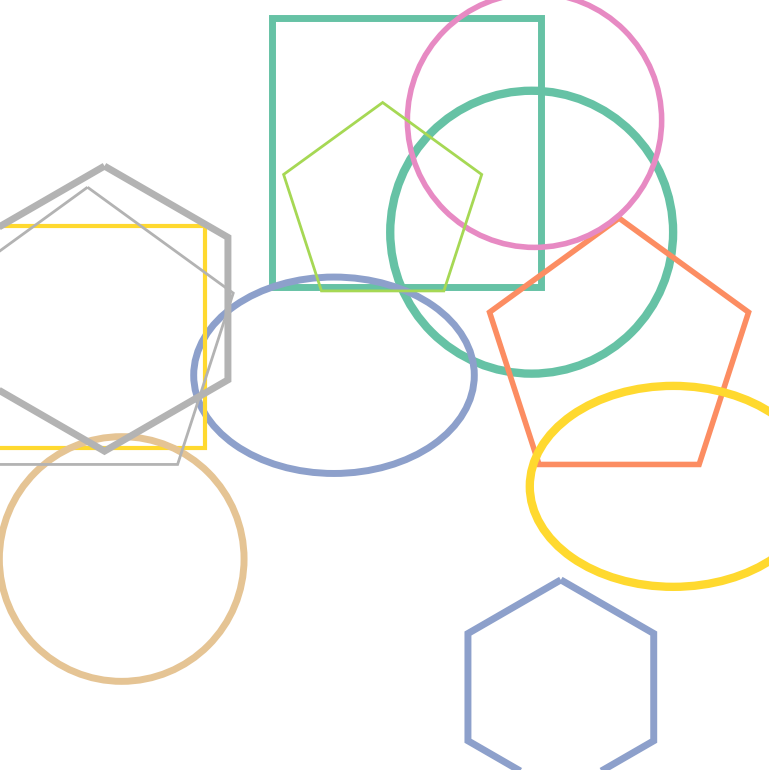[{"shape": "circle", "thickness": 3, "radius": 0.92, "center": [0.69, 0.698]}, {"shape": "square", "thickness": 2.5, "radius": 0.87, "center": [0.527, 0.803]}, {"shape": "pentagon", "thickness": 2, "radius": 0.88, "center": [0.804, 0.54]}, {"shape": "hexagon", "thickness": 2.5, "radius": 0.7, "center": [0.728, 0.108]}, {"shape": "oval", "thickness": 2.5, "radius": 0.91, "center": [0.434, 0.513]}, {"shape": "circle", "thickness": 2, "radius": 0.83, "center": [0.694, 0.844]}, {"shape": "pentagon", "thickness": 1, "radius": 0.68, "center": [0.497, 0.732]}, {"shape": "square", "thickness": 1.5, "radius": 0.72, "center": [0.122, 0.562]}, {"shape": "oval", "thickness": 3, "radius": 0.93, "center": [0.874, 0.368]}, {"shape": "circle", "thickness": 2.5, "radius": 0.79, "center": [0.158, 0.274]}, {"shape": "pentagon", "thickness": 1, "radius": 1.0, "center": [0.114, 0.558]}, {"shape": "hexagon", "thickness": 2.5, "radius": 0.93, "center": [0.136, 0.599]}]